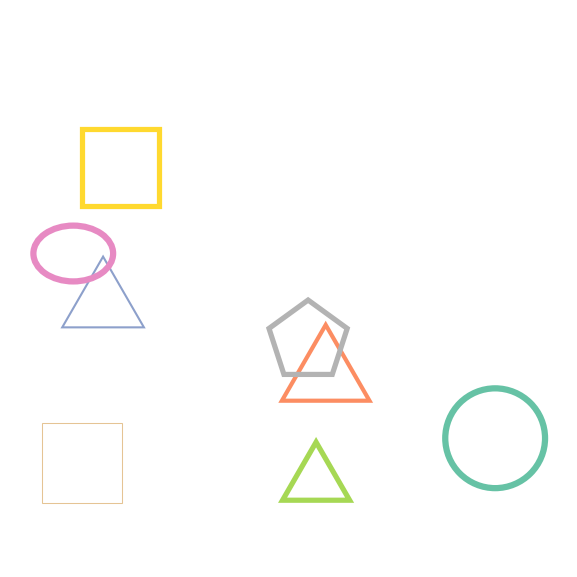[{"shape": "circle", "thickness": 3, "radius": 0.43, "center": [0.857, 0.24]}, {"shape": "triangle", "thickness": 2, "radius": 0.44, "center": [0.564, 0.349]}, {"shape": "triangle", "thickness": 1, "radius": 0.41, "center": [0.178, 0.473]}, {"shape": "oval", "thickness": 3, "radius": 0.35, "center": [0.127, 0.56]}, {"shape": "triangle", "thickness": 2.5, "radius": 0.34, "center": [0.547, 0.166]}, {"shape": "square", "thickness": 2.5, "radius": 0.33, "center": [0.209, 0.71]}, {"shape": "square", "thickness": 0.5, "radius": 0.35, "center": [0.142, 0.198]}, {"shape": "pentagon", "thickness": 2.5, "radius": 0.36, "center": [0.534, 0.408]}]